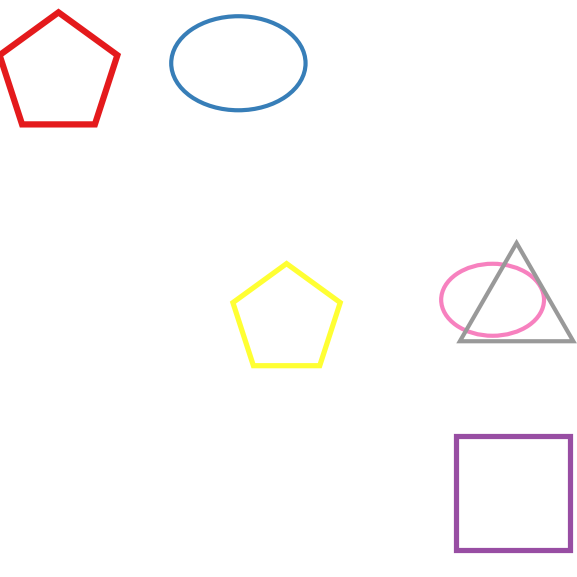[{"shape": "pentagon", "thickness": 3, "radius": 0.54, "center": [0.101, 0.87]}, {"shape": "oval", "thickness": 2, "radius": 0.58, "center": [0.413, 0.89]}, {"shape": "square", "thickness": 2.5, "radius": 0.49, "center": [0.888, 0.145]}, {"shape": "pentagon", "thickness": 2.5, "radius": 0.49, "center": [0.496, 0.445]}, {"shape": "oval", "thickness": 2, "radius": 0.45, "center": [0.853, 0.48]}, {"shape": "triangle", "thickness": 2, "radius": 0.57, "center": [0.895, 0.465]}]